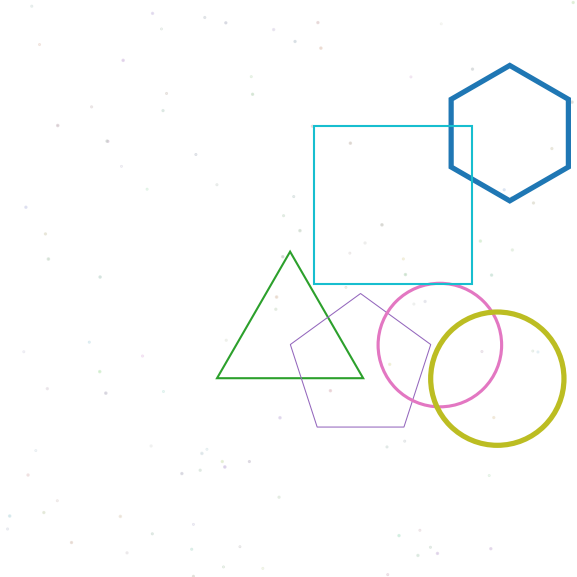[{"shape": "hexagon", "thickness": 2.5, "radius": 0.59, "center": [0.883, 0.769]}, {"shape": "triangle", "thickness": 1, "radius": 0.73, "center": [0.502, 0.417]}, {"shape": "pentagon", "thickness": 0.5, "radius": 0.64, "center": [0.624, 0.363]}, {"shape": "circle", "thickness": 1.5, "radius": 0.53, "center": [0.762, 0.402]}, {"shape": "circle", "thickness": 2.5, "radius": 0.58, "center": [0.861, 0.343]}, {"shape": "square", "thickness": 1, "radius": 0.68, "center": [0.681, 0.644]}]